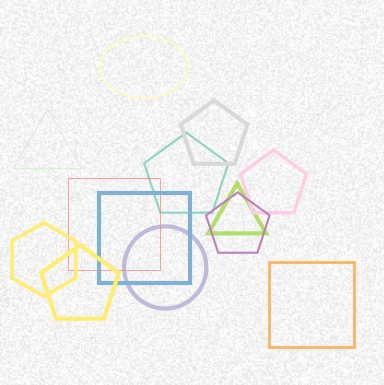[{"shape": "pentagon", "thickness": 1.5, "radius": 0.57, "center": [0.484, 0.541]}, {"shape": "oval", "thickness": 1, "radius": 0.57, "center": [0.374, 0.826]}, {"shape": "circle", "thickness": 3, "radius": 0.53, "center": [0.429, 0.305]}, {"shape": "square", "thickness": 0.5, "radius": 0.6, "center": [0.295, 0.419]}, {"shape": "square", "thickness": 3, "radius": 0.59, "center": [0.375, 0.382]}, {"shape": "square", "thickness": 2, "radius": 0.55, "center": [0.809, 0.209]}, {"shape": "triangle", "thickness": 3, "radius": 0.43, "center": [0.616, 0.437]}, {"shape": "pentagon", "thickness": 2.5, "radius": 0.45, "center": [0.71, 0.52]}, {"shape": "pentagon", "thickness": 3, "radius": 0.46, "center": [0.556, 0.648]}, {"shape": "pentagon", "thickness": 1.5, "radius": 0.43, "center": [0.618, 0.414]}, {"shape": "triangle", "thickness": 0.5, "radius": 0.52, "center": [0.123, 0.613]}, {"shape": "pentagon", "thickness": 3, "radius": 0.53, "center": [0.208, 0.258]}, {"shape": "hexagon", "thickness": 2.5, "radius": 0.48, "center": [0.114, 0.326]}]